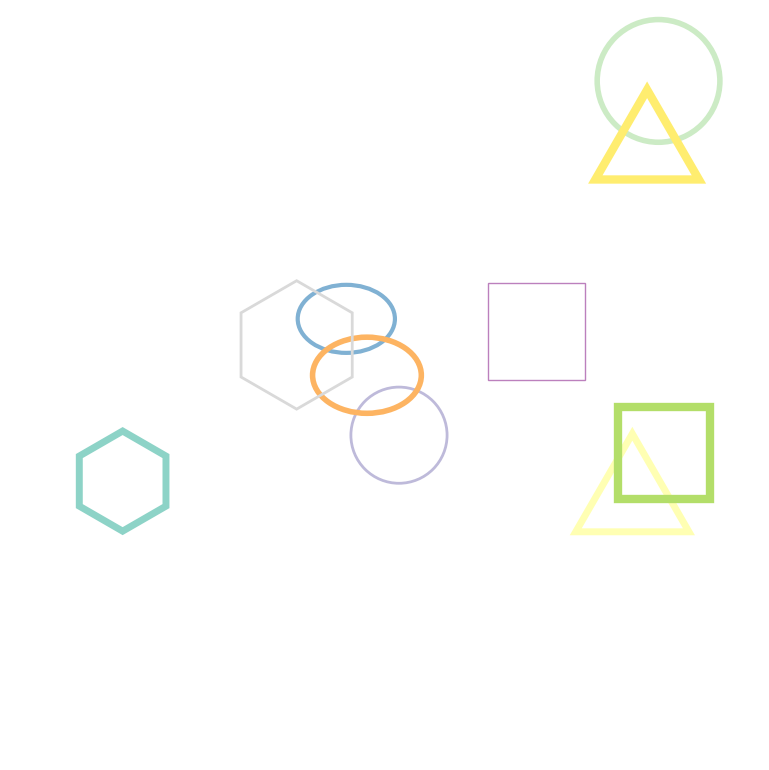[{"shape": "hexagon", "thickness": 2.5, "radius": 0.32, "center": [0.159, 0.375]}, {"shape": "triangle", "thickness": 2.5, "radius": 0.42, "center": [0.821, 0.352]}, {"shape": "circle", "thickness": 1, "radius": 0.31, "center": [0.518, 0.435]}, {"shape": "oval", "thickness": 1.5, "radius": 0.32, "center": [0.45, 0.586]}, {"shape": "oval", "thickness": 2, "radius": 0.35, "center": [0.477, 0.513]}, {"shape": "square", "thickness": 3, "radius": 0.3, "center": [0.862, 0.412]}, {"shape": "hexagon", "thickness": 1, "radius": 0.42, "center": [0.385, 0.552]}, {"shape": "square", "thickness": 0.5, "radius": 0.31, "center": [0.697, 0.57]}, {"shape": "circle", "thickness": 2, "radius": 0.4, "center": [0.855, 0.895]}, {"shape": "triangle", "thickness": 3, "radius": 0.39, "center": [0.84, 0.806]}]